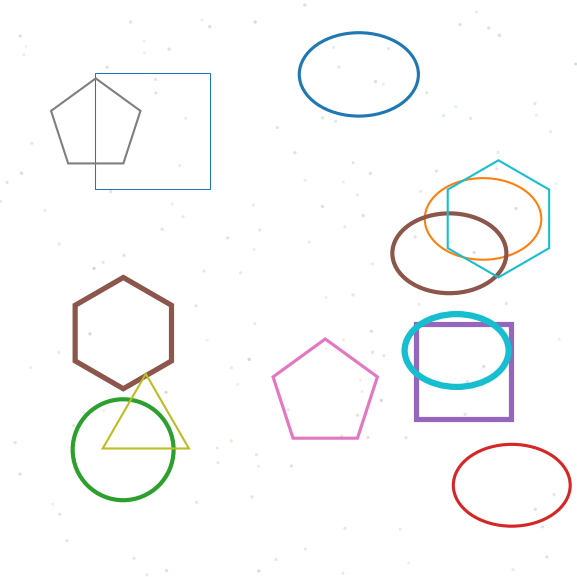[{"shape": "square", "thickness": 0.5, "radius": 0.5, "center": [0.264, 0.772]}, {"shape": "oval", "thickness": 1.5, "radius": 0.52, "center": [0.621, 0.87]}, {"shape": "oval", "thickness": 1, "radius": 0.5, "center": [0.836, 0.62]}, {"shape": "circle", "thickness": 2, "radius": 0.44, "center": [0.213, 0.22]}, {"shape": "oval", "thickness": 1.5, "radius": 0.51, "center": [0.886, 0.159]}, {"shape": "square", "thickness": 2.5, "radius": 0.41, "center": [0.802, 0.356]}, {"shape": "oval", "thickness": 2, "radius": 0.49, "center": [0.778, 0.561]}, {"shape": "hexagon", "thickness": 2.5, "radius": 0.48, "center": [0.214, 0.422]}, {"shape": "pentagon", "thickness": 1.5, "radius": 0.47, "center": [0.563, 0.317]}, {"shape": "pentagon", "thickness": 1, "radius": 0.41, "center": [0.166, 0.782]}, {"shape": "triangle", "thickness": 1, "radius": 0.43, "center": [0.252, 0.266]}, {"shape": "hexagon", "thickness": 1, "radius": 0.51, "center": [0.863, 0.62]}, {"shape": "oval", "thickness": 3, "radius": 0.45, "center": [0.791, 0.392]}]